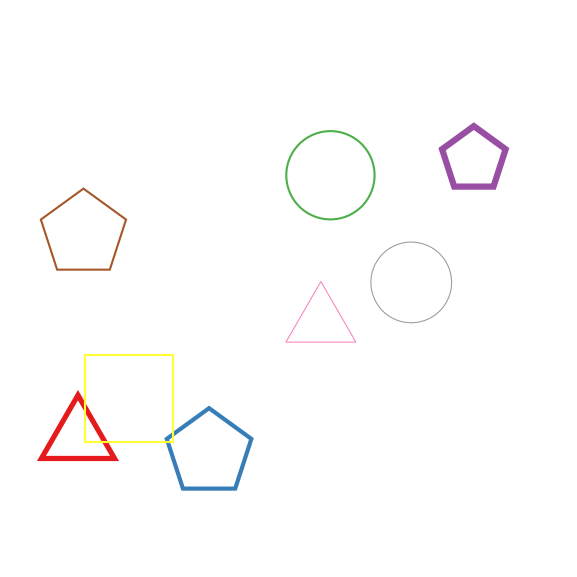[{"shape": "triangle", "thickness": 2.5, "radius": 0.37, "center": [0.135, 0.242]}, {"shape": "pentagon", "thickness": 2, "radius": 0.38, "center": [0.362, 0.215]}, {"shape": "circle", "thickness": 1, "radius": 0.38, "center": [0.572, 0.696]}, {"shape": "pentagon", "thickness": 3, "radius": 0.29, "center": [0.821, 0.723]}, {"shape": "square", "thickness": 1, "radius": 0.38, "center": [0.223, 0.309]}, {"shape": "pentagon", "thickness": 1, "radius": 0.39, "center": [0.145, 0.595]}, {"shape": "triangle", "thickness": 0.5, "radius": 0.35, "center": [0.556, 0.442]}, {"shape": "circle", "thickness": 0.5, "radius": 0.35, "center": [0.712, 0.51]}]